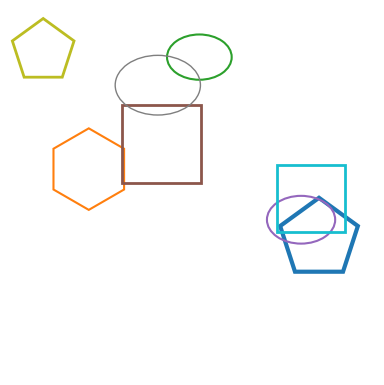[{"shape": "pentagon", "thickness": 3, "radius": 0.53, "center": [0.829, 0.38]}, {"shape": "hexagon", "thickness": 1.5, "radius": 0.53, "center": [0.231, 0.561]}, {"shape": "oval", "thickness": 1.5, "radius": 0.42, "center": [0.518, 0.852]}, {"shape": "oval", "thickness": 1.5, "radius": 0.44, "center": [0.782, 0.429]}, {"shape": "square", "thickness": 2, "radius": 0.51, "center": [0.42, 0.627]}, {"shape": "oval", "thickness": 1, "radius": 0.55, "center": [0.41, 0.779]}, {"shape": "pentagon", "thickness": 2, "radius": 0.42, "center": [0.112, 0.868]}, {"shape": "square", "thickness": 2, "radius": 0.44, "center": [0.808, 0.484]}]